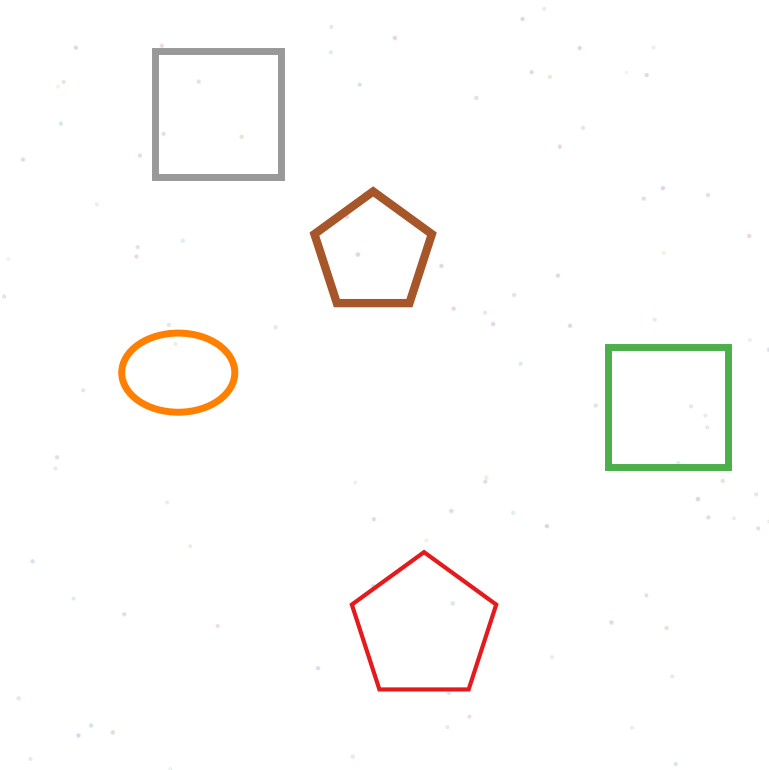[{"shape": "pentagon", "thickness": 1.5, "radius": 0.49, "center": [0.551, 0.184]}, {"shape": "square", "thickness": 2.5, "radius": 0.39, "center": [0.868, 0.471]}, {"shape": "oval", "thickness": 2.5, "radius": 0.37, "center": [0.232, 0.516]}, {"shape": "pentagon", "thickness": 3, "radius": 0.4, "center": [0.485, 0.671]}, {"shape": "square", "thickness": 2.5, "radius": 0.41, "center": [0.283, 0.852]}]